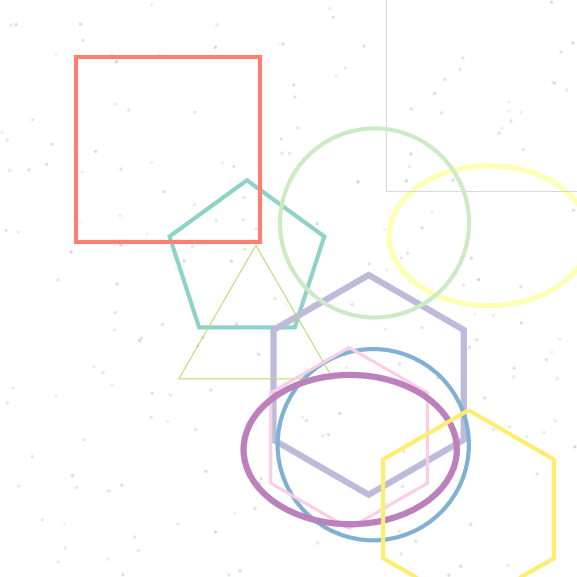[{"shape": "pentagon", "thickness": 2, "radius": 0.7, "center": [0.428, 0.546]}, {"shape": "oval", "thickness": 2.5, "radius": 0.87, "center": [0.847, 0.591]}, {"shape": "hexagon", "thickness": 3, "radius": 0.95, "center": [0.638, 0.333]}, {"shape": "square", "thickness": 2, "radius": 0.8, "center": [0.291, 0.74]}, {"shape": "circle", "thickness": 2, "radius": 0.83, "center": [0.646, 0.229]}, {"shape": "triangle", "thickness": 0.5, "radius": 0.77, "center": [0.443, 0.42]}, {"shape": "hexagon", "thickness": 1.5, "radius": 0.78, "center": [0.604, 0.241]}, {"shape": "square", "thickness": 0.5, "radius": 0.94, "center": [0.856, 0.856]}, {"shape": "oval", "thickness": 3, "radius": 0.92, "center": [0.606, 0.221]}, {"shape": "circle", "thickness": 2, "radius": 0.82, "center": [0.649, 0.613]}, {"shape": "hexagon", "thickness": 2, "radius": 0.85, "center": [0.811, 0.118]}]